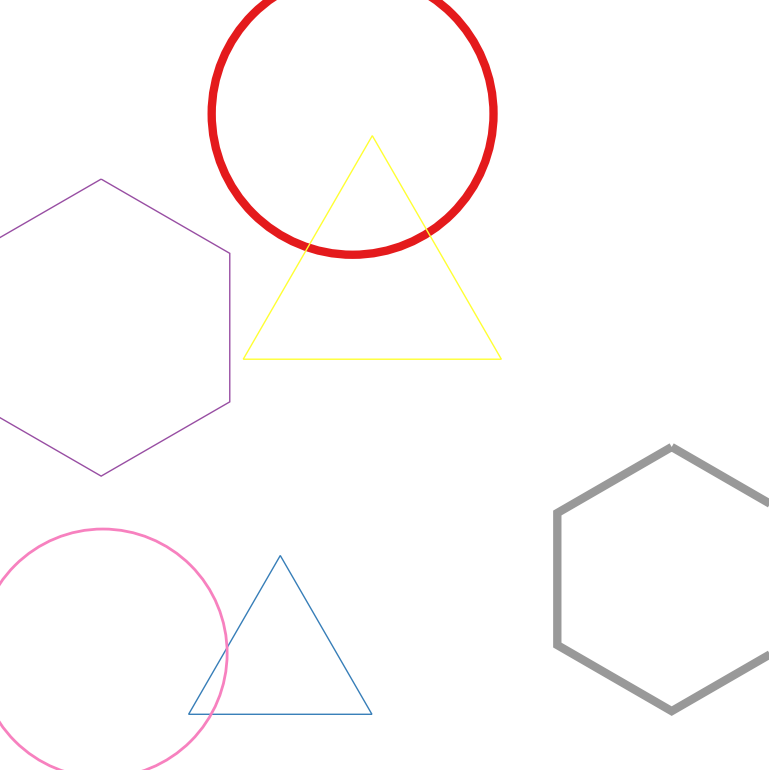[{"shape": "circle", "thickness": 3, "radius": 0.92, "center": [0.458, 0.852]}, {"shape": "triangle", "thickness": 0.5, "radius": 0.69, "center": [0.364, 0.141]}, {"shape": "hexagon", "thickness": 0.5, "radius": 0.96, "center": [0.131, 0.575]}, {"shape": "triangle", "thickness": 0.5, "radius": 0.97, "center": [0.484, 0.63]}, {"shape": "circle", "thickness": 1, "radius": 0.81, "center": [0.134, 0.152]}, {"shape": "hexagon", "thickness": 3, "radius": 0.86, "center": [0.872, 0.248]}]